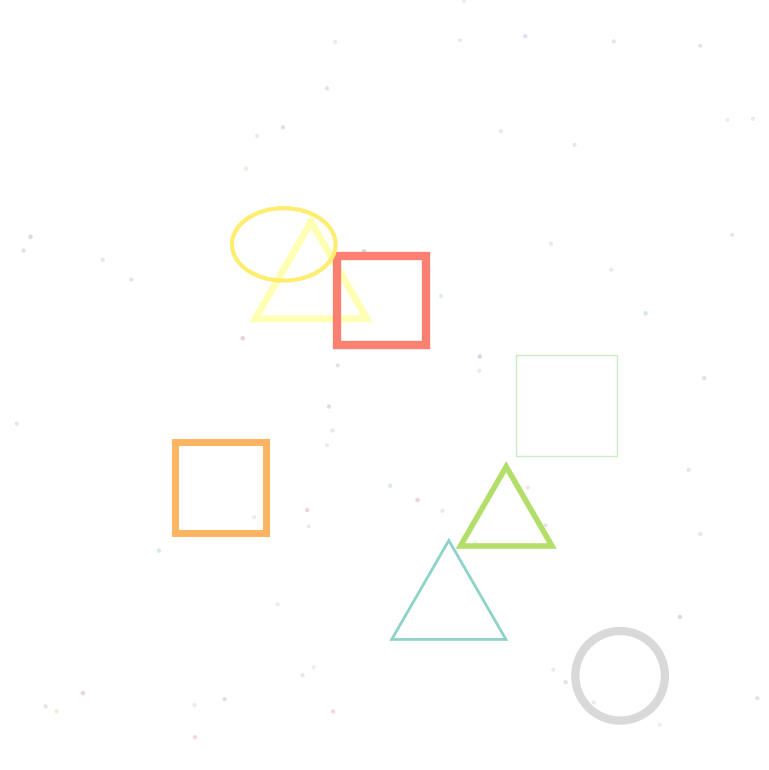[{"shape": "triangle", "thickness": 1, "radius": 0.43, "center": [0.583, 0.212]}, {"shape": "triangle", "thickness": 2.5, "radius": 0.42, "center": [0.404, 0.628]}, {"shape": "square", "thickness": 3, "radius": 0.29, "center": [0.496, 0.609]}, {"shape": "square", "thickness": 2.5, "radius": 0.3, "center": [0.286, 0.367]}, {"shape": "triangle", "thickness": 2, "radius": 0.34, "center": [0.657, 0.325]}, {"shape": "circle", "thickness": 3, "radius": 0.29, "center": [0.805, 0.122]}, {"shape": "square", "thickness": 0.5, "radius": 0.33, "center": [0.736, 0.474]}, {"shape": "oval", "thickness": 1.5, "radius": 0.34, "center": [0.369, 0.683]}]